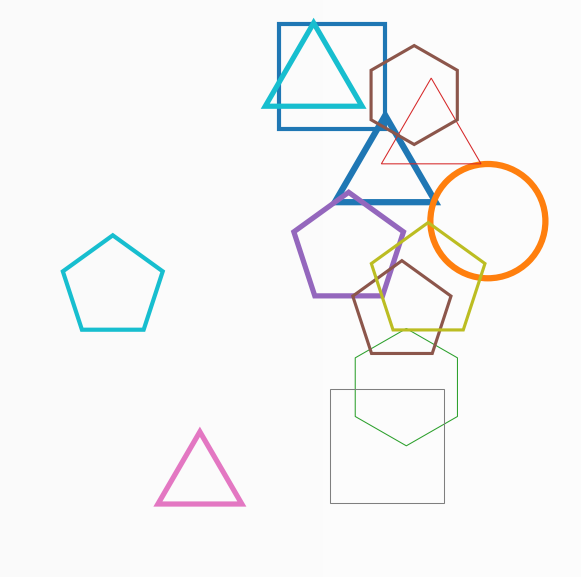[{"shape": "triangle", "thickness": 3, "radius": 0.5, "center": [0.663, 0.699]}, {"shape": "square", "thickness": 2, "radius": 0.46, "center": [0.571, 0.867]}, {"shape": "circle", "thickness": 3, "radius": 0.49, "center": [0.839, 0.616]}, {"shape": "hexagon", "thickness": 0.5, "radius": 0.51, "center": [0.699, 0.329]}, {"shape": "triangle", "thickness": 0.5, "radius": 0.49, "center": [0.742, 0.765]}, {"shape": "pentagon", "thickness": 2.5, "radius": 0.5, "center": [0.6, 0.567]}, {"shape": "pentagon", "thickness": 1.5, "radius": 0.44, "center": [0.691, 0.459]}, {"shape": "hexagon", "thickness": 1.5, "radius": 0.43, "center": [0.713, 0.835]}, {"shape": "triangle", "thickness": 2.5, "radius": 0.42, "center": [0.344, 0.168]}, {"shape": "square", "thickness": 0.5, "radius": 0.49, "center": [0.666, 0.227]}, {"shape": "pentagon", "thickness": 1.5, "radius": 0.51, "center": [0.737, 0.511]}, {"shape": "triangle", "thickness": 2.5, "radius": 0.48, "center": [0.54, 0.863]}, {"shape": "pentagon", "thickness": 2, "radius": 0.45, "center": [0.194, 0.501]}]